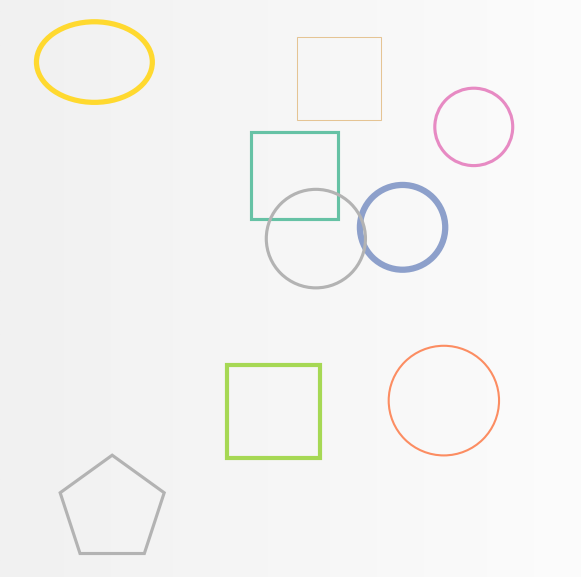[{"shape": "square", "thickness": 1.5, "radius": 0.37, "center": [0.506, 0.695]}, {"shape": "circle", "thickness": 1, "radius": 0.47, "center": [0.764, 0.305]}, {"shape": "circle", "thickness": 3, "radius": 0.37, "center": [0.693, 0.605]}, {"shape": "circle", "thickness": 1.5, "radius": 0.34, "center": [0.815, 0.779]}, {"shape": "square", "thickness": 2, "radius": 0.4, "center": [0.471, 0.287]}, {"shape": "oval", "thickness": 2.5, "radius": 0.5, "center": [0.162, 0.892]}, {"shape": "square", "thickness": 0.5, "radius": 0.36, "center": [0.584, 0.863]}, {"shape": "pentagon", "thickness": 1.5, "radius": 0.47, "center": [0.193, 0.117]}, {"shape": "circle", "thickness": 1.5, "radius": 0.43, "center": [0.543, 0.586]}]